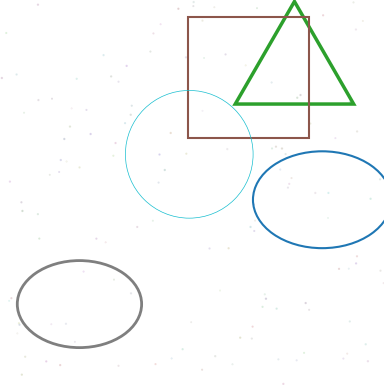[{"shape": "oval", "thickness": 1.5, "radius": 0.9, "center": [0.837, 0.481]}, {"shape": "triangle", "thickness": 2.5, "radius": 0.89, "center": [0.765, 0.819]}, {"shape": "square", "thickness": 1.5, "radius": 0.79, "center": [0.646, 0.799]}, {"shape": "oval", "thickness": 2, "radius": 0.81, "center": [0.206, 0.21]}, {"shape": "circle", "thickness": 0.5, "radius": 0.83, "center": [0.492, 0.599]}]